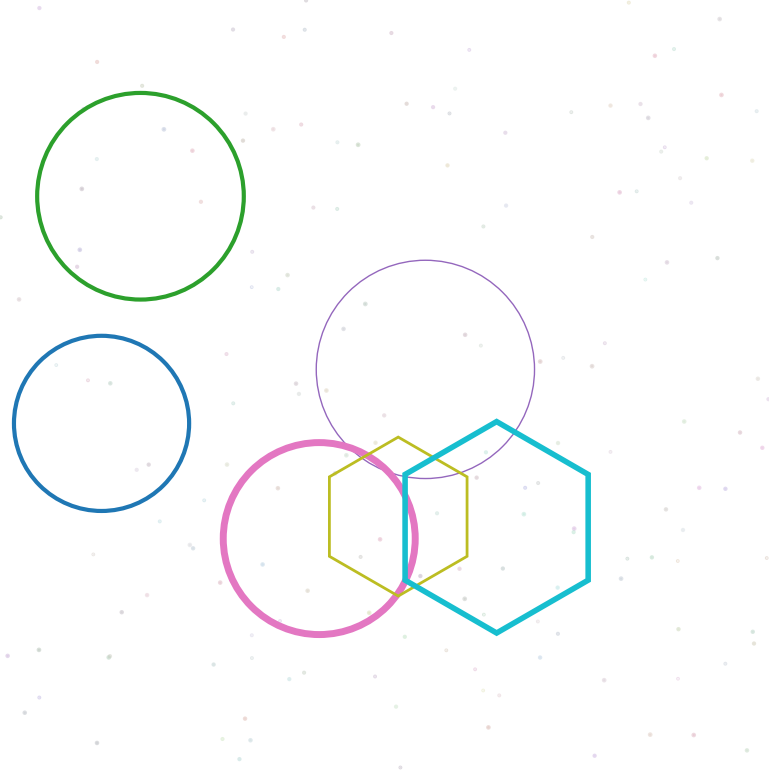[{"shape": "circle", "thickness": 1.5, "radius": 0.57, "center": [0.132, 0.45]}, {"shape": "circle", "thickness": 1.5, "radius": 0.67, "center": [0.182, 0.745]}, {"shape": "circle", "thickness": 0.5, "radius": 0.71, "center": [0.552, 0.52]}, {"shape": "circle", "thickness": 2.5, "radius": 0.62, "center": [0.415, 0.301]}, {"shape": "hexagon", "thickness": 1, "radius": 0.52, "center": [0.517, 0.329]}, {"shape": "hexagon", "thickness": 2, "radius": 0.69, "center": [0.645, 0.315]}]